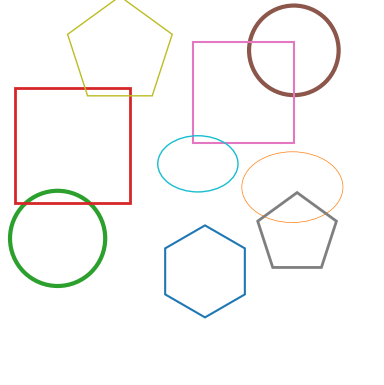[{"shape": "hexagon", "thickness": 1.5, "radius": 0.6, "center": [0.532, 0.295]}, {"shape": "oval", "thickness": 0.5, "radius": 0.66, "center": [0.759, 0.514]}, {"shape": "circle", "thickness": 3, "radius": 0.62, "center": [0.15, 0.381]}, {"shape": "square", "thickness": 2, "radius": 0.75, "center": [0.188, 0.623]}, {"shape": "circle", "thickness": 3, "radius": 0.58, "center": [0.763, 0.869]}, {"shape": "square", "thickness": 1.5, "radius": 0.66, "center": [0.632, 0.76]}, {"shape": "pentagon", "thickness": 2, "radius": 0.54, "center": [0.772, 0.392]}, {"shape": "pentagon", "thickness": 1, "radius": 0.71, "center": [0.311, 0.867]}, {"shape": "oval", "thickness": 1, "radius": 0.52, "center": [0.514, 0.574]}]